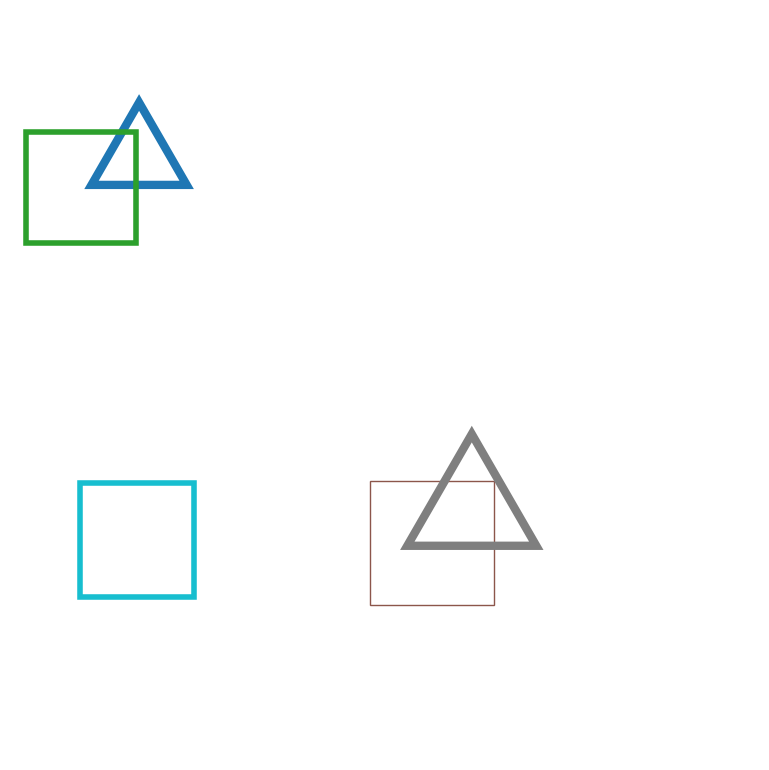[{"shape": "triangle", "thickness": 3, "radius": 0.36, "center": [0.181, 0.796]}, {"shape": "square", "thickness": 2, "radius": 0.36, "center": [0.105, 0.756]}, {"shape": "square", "thickness": 0.5, "radius": 0.4, "center": [0.561, 0.295]}, {"shape": "triangle", "thickness": 3, "radius": 0.48, "center": [0.613, 0.34]}, {"shape": "square", "thickness": 2, "radius": 0.37, "center": [0.178, 0.299]}]